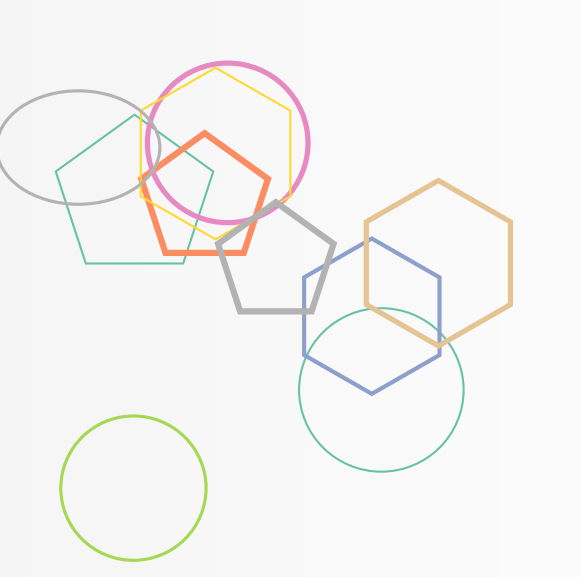[{"shape": "circle", "thickness": 1, "radius": 0.71, "center": [0.656, 0.324]}, {"shape": "pentagon", "thickness": 1, "radius": 0.71, "center": [0.231, 0.658]}, {"shape": "pentagon", "thickness": 3, "radius": 0.57, "center": [0.352, 0.654]}, {"shape": "hexagon", "thickness": 2, "radius": 0.67, "center": [0.64, 0.452]}, {"shape": "circle", "thickness": 2.5, "radius": 0.69, "center": [0.392, 0.752]}, {"shape": "circle", "thickness": 1.5, "radius": 0.62, "center": [0.23, 0.154]}, {"shape": "hexagon", "thickness": 1, "radius": 0.74, "center": [0.371, 0.733]}, {"shape": "hexagon", "thickness": 2.5, "radius": 0.72, "center": [0.754, 0.543]}, {"shape": "oval", "thickness": 1.5, "radius": 0.7, "center": [0.135, 0.744]}, {"shape": "pentagon", "thickness": 3, "radius": 0.52, "center": [0.475, 0.545]}]